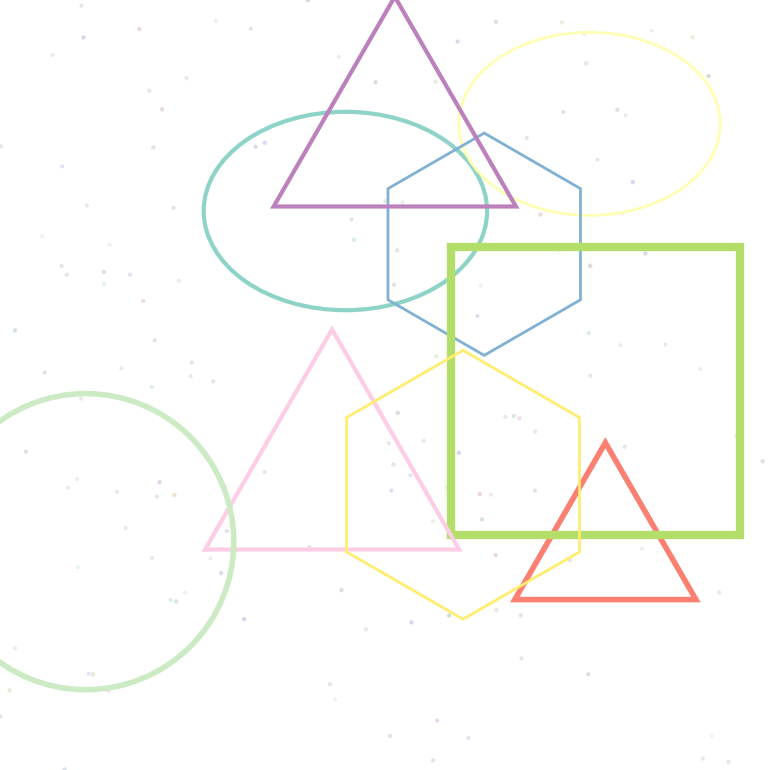[{"shape": "oval", "thickness": 1.5, "radius": 0.92, "center": [0.449, 0.726]}, {"shape": "oval", "thickness": 1, "radius": 0.85, "center": [0.766, 0.839]}, {"shape": "triangle", "thickness": 2, "radius": 0.68, "center": [0.786, 0.289]}, {"shape": "hexagon", "thickness": 1, "radius": 0.72, "center": [0.629, 0.683]}, {"shape": "square", "thickness": 3, "radius": 0.94, "center": [0.773, 0.492]}, {"shape": "triangle", "thickness": 1.5, "radius": 0.95, "center": [0.431, 0.382]}, {"shape": "triangle", "thickness": 1.5, "radius": 0.91, "center": [0.513, 0.823]}, {"shape": "circle", "thickness": 2, "radius": 0.96, "center": [0.111, 0.297]}, {"shape": "hexagon", "thickness": 1, "radius": 0.87, "center": [0.601, 0.37]}]